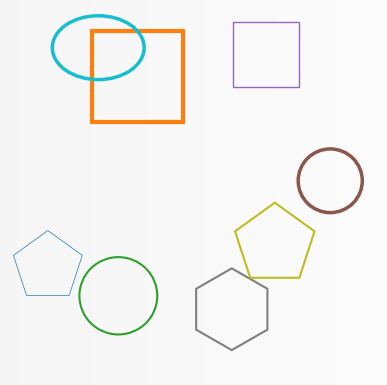[{"shape": "pentagon", "thickness": 0.5, "radius": 0.47, "center": [0.124, 0.308]}, {"shape": "square", "thickness": 3, "radius": 0.59, "center": [0.355, 0.802]}, {"shape": "circle", "thickness": 1.5, "radius": 0.5, "center": [0.305, 0.232]}, {"shape": "square", "thickness": 1, "radius": 0.42, "center": [0.687, 0.858]}, {"shape": "circle", "thickness": 2.5, "radius": 0.41, "center": [0.852, 0.53]}, {"shape": "hexagon", "thickness": 1.5, "radius": 0.53, "center": [0.598, 0.197]}, {"shape": "pentagon", "thickness": 1.5, "radius": 0.54, "center": [0.709, 0.366]}, {"shape": "oval", "thickness": 2.5, "radius": 0.59, "center": [0.253, 0.876]}]